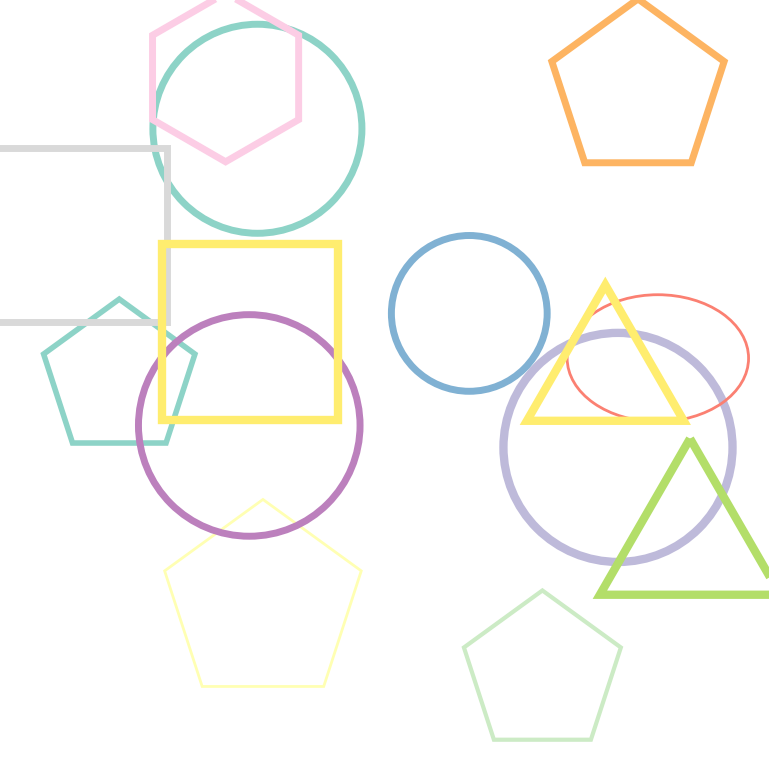[{"shape": "pentagon", "thickness": 2, "radius": 0.52, "center": [0.155, 0.508]}, {"shape": "circle", "thickness": 2.5, "radius": 0.68, "center": [0.334, 0.833]}, {"shape": "pentagon", "thickness": 1, "radius": 0.67, "center": [0.341, 0.217]}, {"shape": "circle", "thickness": 3, "radius": 0.74, "center": [0.803, 0.419]}, {"shape": "oval", "thickness": 1, "radius": 0.59, "center": [0.854, 0.535]}, {"shape": "circle", "thickness": 2.5, "radius": 0.51, "center": [0.609, 0.593]}, {"shape": "pentagon", "thickness": 2.5, "radius": 0.59, "center": [0.829, 0.884]}, {"shape": "triangle", "thickness": 3, "radius": 0.68, "center": [0.896, 0.295]}, {"shape": "hexagon", "thickness": 2.5, "radius": 0.55, "center": [0.293, 0.899]}, {"shape": "square", "thickness": 2.5, "radius": 0.56, "center": [0.104, 0.695]}, {"shape": "circle", "thickness": 2.5, "radius": 0.72, "center": [0.324, 0.447]}, {"shape": "pentagon", "thickness": 1.5, "radius": 0.54, "center": [0.704, 0.126]}, {"shape": "triangle", "thickness": 3, "radius": 0.59, "center": [0.786, 0.512]}, {"shape": "square", "thickness": 3, "radius": 0.57, "center": [0.324, 0.569]}]